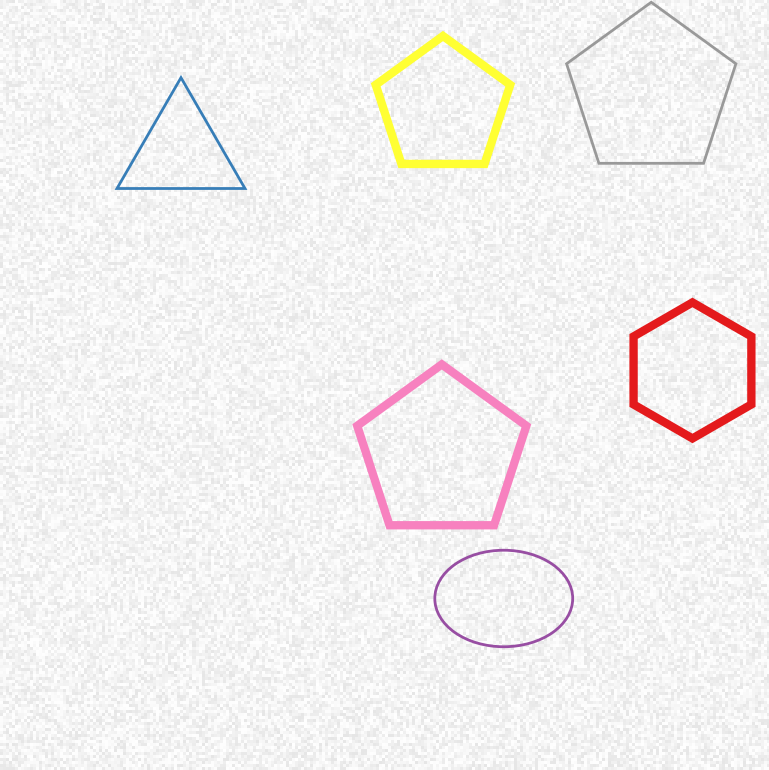[{"shape": "hexagon", "thickness": 3, "radius": 0.44, "center": [0.899, 0.519]}, {"shape": "triangle", "thickness": 1, "radius": 0.48, "center": [0.235, 0.803]}, {"shape": "oval", "thickness": 1, "radius": 0.45, "center": [0.654, 0.223]}, {"shape": "pentagon", "thickness": 3, "radius": 0.46, "center": [0.575, 0.861]}, {"shape": "pentagon", "thickness": 3, "radius": 0.58, "center": [0.574, 0.411]}, {"shape": "pentagon", "thickness": 1, "radius": 0.58, "center": [0.846, 0.881]}]